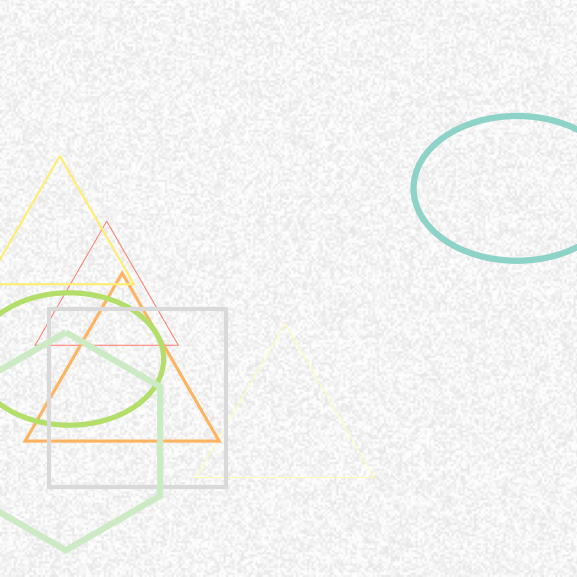[{"shape": "oval", "thickness": 3, "radius": 0.9, "center": [0.895, 0.673]}, {"shape": "triangle", "thickness": 0.5, "radius": 0.89, "center": [0.494, 0.261]}, {"shape": "triangle", "thickness": 0.5, "radius": 0.72, "center": [0.185, 0.473]}, {"shape": "triangle", "thickness": 1.5, "radius": 0.97, "center": [0.212, 0.332]}, {"shape": "oval", "thickness": 2.5, "radius": 0.82, "center": [0.12, 0.377]}, {"shape": "square", "thickness": 2, "radius": 0.77, "center": [0.238, 0.31]}, {"shape": "hexagon", "thickness": 3, "radius": 0.94, "center": [0.114, 0.235]}, {"shape": "triangle", "thickness": 1, "radius": 0.74, "center": [0.104, 0.581]}]